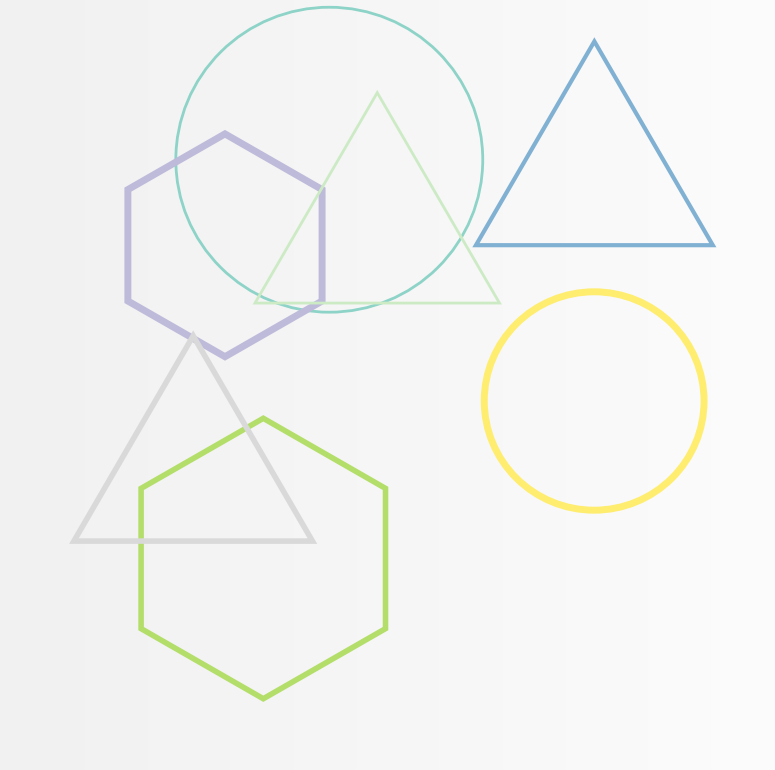[{"shape": "circle", "thickness": 1, "radius": 0.99, "center": [0.425, 0.793]}, {"shape": "hexagon", "thickness": 2.5, "radius": 0.72, "center": [0.29, 0.681]}, {"shape": "triangle", "thickness": 1.5, "radius": 0.88, "center": [0.767, 0.77]}, {"shape": "hexagon", "thickness": 2, "radius": 0.91, "center": [0.34, 0.275]}, {"shape": "triangle", "thickness": 2, "radius": 0.89, "center": [0.249, 0.386]}, {"shape": "triangle", "thickness": 1, "radius": 0.91, "center": [0.487, 0.697]}, {"shape": "circle", "thickness": 2.5, "radius": 0.71, "center": [0.767, 0.479]}]